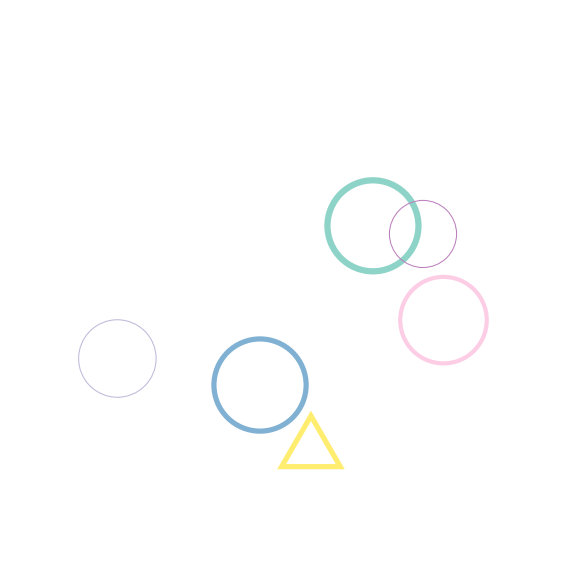[{"shape": "circle", "thickness": 3, "radius": 0.39, "center": [0.646, 0.608]}, {"shape": "circle", "thickness": 0.5, "radius": 0.34, "center": [0.203, 0.378]}, {"shape": "circle", "thickness": 2.5, "radius": 0.4, "center": [0.45, 0.332]}, {"shape": "circle", "thickness": 2, "radius": 0.37, "center": [0.768, 0.445]}, {"shape": "circle", "thickness": 0.5, "radius": 0.29, "center": [0.732, 0.594]}, {"shape": "triangle", "thickness": 2.5, "radius": 0.29, "center": [0.538, 0.22]}]